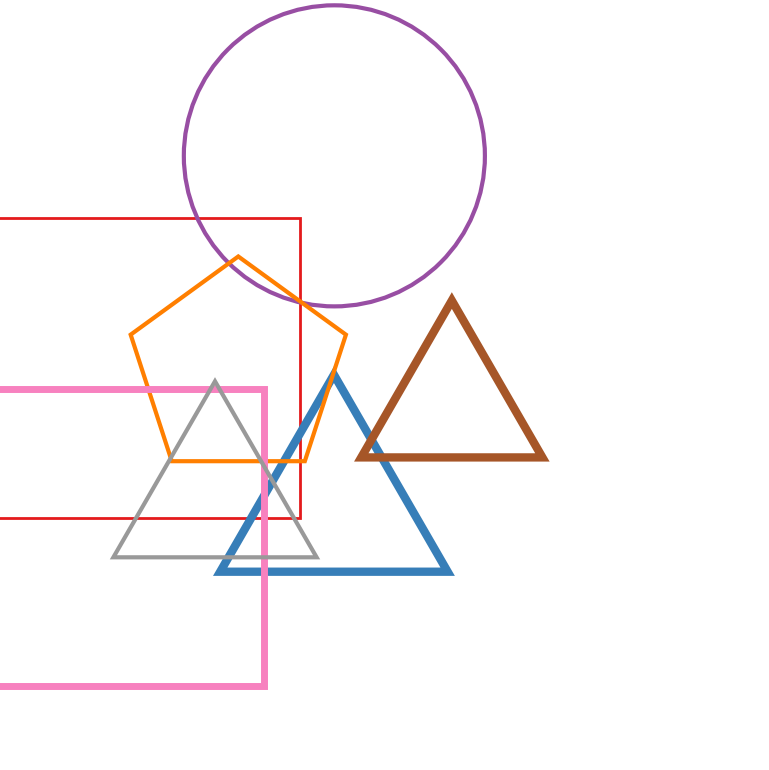[{"shape": "square", "thickness": 1, "radius": 0.98, "center": [0.194, 0.522]}, {"shape": "triangle", "thickness": 3, "radius": 0.85, "center": [0.434, 0.343]}, {"shape": "circle", "thickness": 1.5, "radius": 0.98, "center": [0.434, 0.798]}, {"shape": "pentagon", "thickness": 1.5, "radius": 0.73, "center": [0.309, 0.52]}, {"shape": "triangle", "thickness": 3, "radius": 0.68, "center": [0.587, 0.474]}, {"shape": "square", "thickness": 2.5, "radius": 0.96, "center": [0.151, 0.302]}, {"shape": "triangle", "thickness": 1.5, "radius": 0.76, "center": [0.279, 0.352]}]